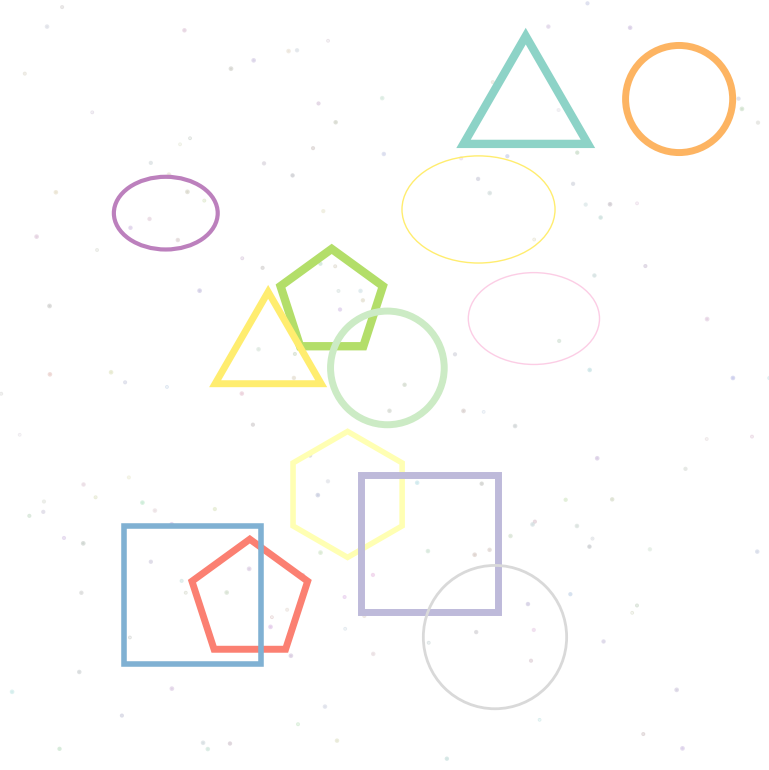[{"shape": "triangle", "thickness": 3, "radius": 0.47, "center": [0.683, 0.86]}, {"shape": "hexagon", "thickness": 2, "radius": 0.41, "center": [0.451, 0.358]}, {"shape": "square", "thickness": 2.5, "radius": 0.45, "center": [0.558, 0.294]}, {"shape": "pentagon", "thickness": 2.5, "radius": 0.4, "center": [0.324, 0.221]}, {"shape": "square", "thickness": 2, "radius": 0.45, "center": [0.25, 0.228]}, {"shape": "circle", "thickness": 2.5, "radius": 0.35, "center": [0.882, 0.871]}, {"shape": "pentagon", "thickness": 3, "radius": 0.35, "center": [0.431, 0.607]}, {"shape": "oval", "thickness": 0.5, "radius": 0.43, "center": [0.693, 0.586]}, {"shape": "circle", "thickness": 1, "radius": 0.47, "center": [0.643, 0.173]}, {"shape": "oval", "thickness": 1.5, "radius": 0.34, "center": [0.215, 0.723]}, {"shape": "circle", "thickness": 2.5, "radius": 0.37, "center": [0.503, 0.522]}, {"shape": "oval", "thickness": 0.5, "radius": 0.5, "center": [0.621, 0.728]}, {"shape": "triangle", "thickness": 2.5, "radius": 0.4, "center": [0.348, 0.541]}]